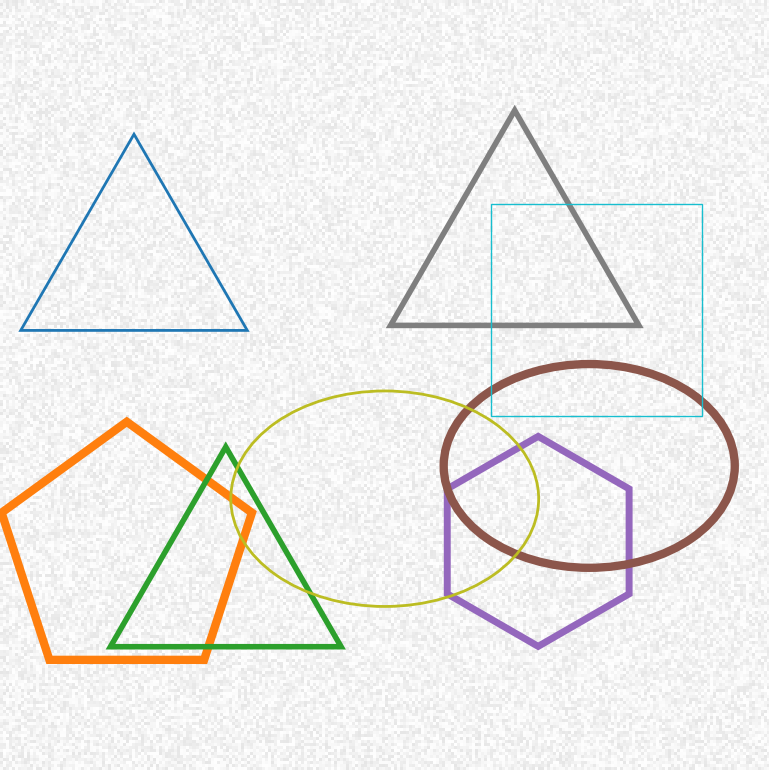[{"shape": "triangle", "thickness": 1, "radius": 0.85, "center": [0.174, 0.656]}, {"shape": "pentagon", "thickness": 3, "radius": 0.85, "center": [0.165, 0.281]}, {"shape": "triangle", "thickness": 2, "radius": 0.86, "center": [0.293, 0.247]}, {"shape": "hexagon", "thickness": 2.5, "radius": 0.68, "center": [0.699, 0.297]}, {"shape": "oval", "thickness": 3, "radius": 0.95, "center": [0.765, 0.395]}, {"shape": "triangle", "thickness": 2, "radius": 0.93, "center": [0.668, 0.67]}, {"shape": "oval", "thickness": 1, "radius": 1.0, "center": [0.5, 0.352]}, {"shape": "square", "thickness": 0.5, "radius": 0.69, "center": [0.775, 0.598]}]